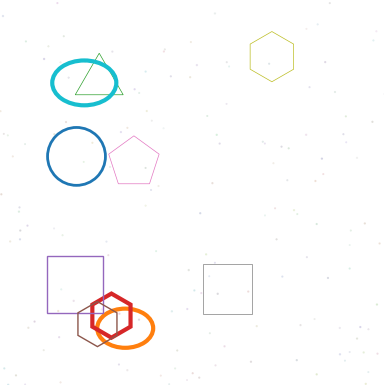[{"shape": "circle", "thickness": 2, "radius": 0.38, "center": [0.199, 0.594]}, {"shape": "oval", "thickness": 3, "radius": 0.36, "center": [0.325, 0.147]}, {"shape": "triangle", "thickness": 0.5, "radius": 0.36, "center": [0.258, 0.79]}, {"shape": "hexagon", "thickness": 3, "radius": 0.29, "center": [0.289, 0.18]}, {"shape": "square", "thickness": 1, "radius": 0.37, "center": [0.194, 0.26]}, {"shape": "hexagon", "thickness": 1, "radius": 0.29, "center": [0.253, 0.158]}, {"shape": "pentagon", "thickness": 0.5, "radius": 0.34, "center": [0.348, 0.578]}, {"shape": "square", "thickness": 0.5, "radius": 0.32, "center": [0.59, 0.25]}, {"shape": "hexagon", "thickness": 0.5, "radius": 0.33, "center": [0.706, 0.853]}, {"shape": "oval", "thickness": 3, "radius": 0.42, "center": [0.219, 0.785]}]